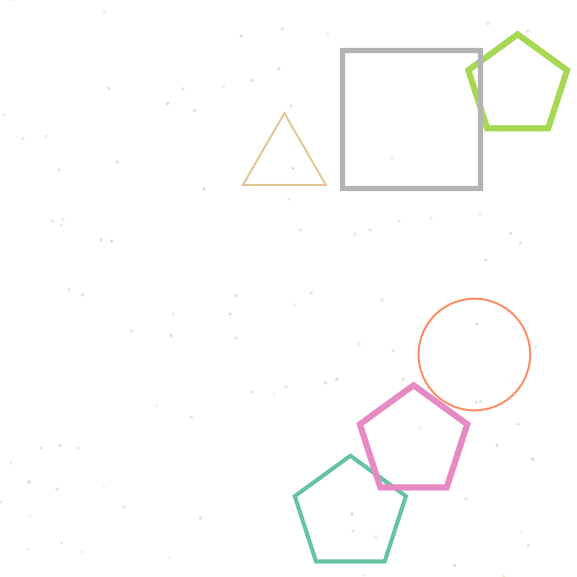[{"shape": "pentagon", "thickness": 2, "radius": 0.51, "center": [0.607, 0.109]}, {"shape": "circle", "thickness": 1, "radius": 0.48, "center": [0.821, 0.385]}, {"shape": "pentagon", "thickness": 3, "radius": 0.49, "center": [0.716, 0.234]}, {"shape": "pentagon", "thickness": 3, "radius": 0.45, "center": [0.896, 0.85]}, {"shape": "triangle", "thickness": 1, "radius": 0.41, "center": [0.492, 0.72]}, {"shape": "square", "thickness": 2.5, "radius": 0.6, "center": [0.712, 0.793]}]